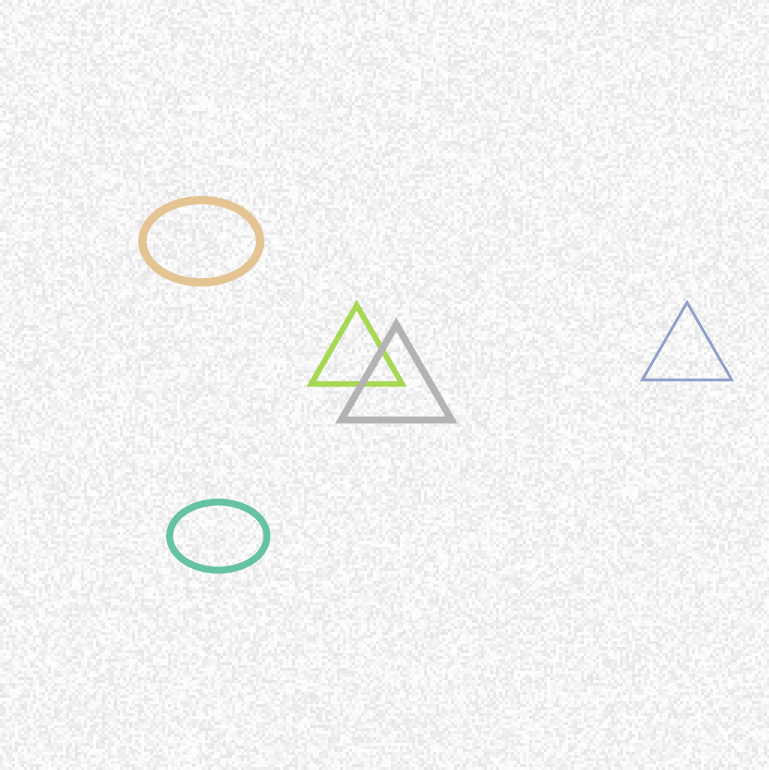[{"shape": "oval", "thickness": 2.5, "radius": 0.32, "center": [0.283, 0.304]}, {"shape": "triangle", "thickness": 1, "radius": 0.34, "center": [0.892, 0.54]}, {"shape": "triangle", "thickness": 2, "radius": 0.34, "center": [0.463, 0.535]}, {"shape": "oval", "thickness": 3, "radius": 0.38, "center": [0.261, 0.687]}, {"shape": "triangle", "thickness": 2.5, "radius": 0.41, "center": [0.515, 0.496]}]